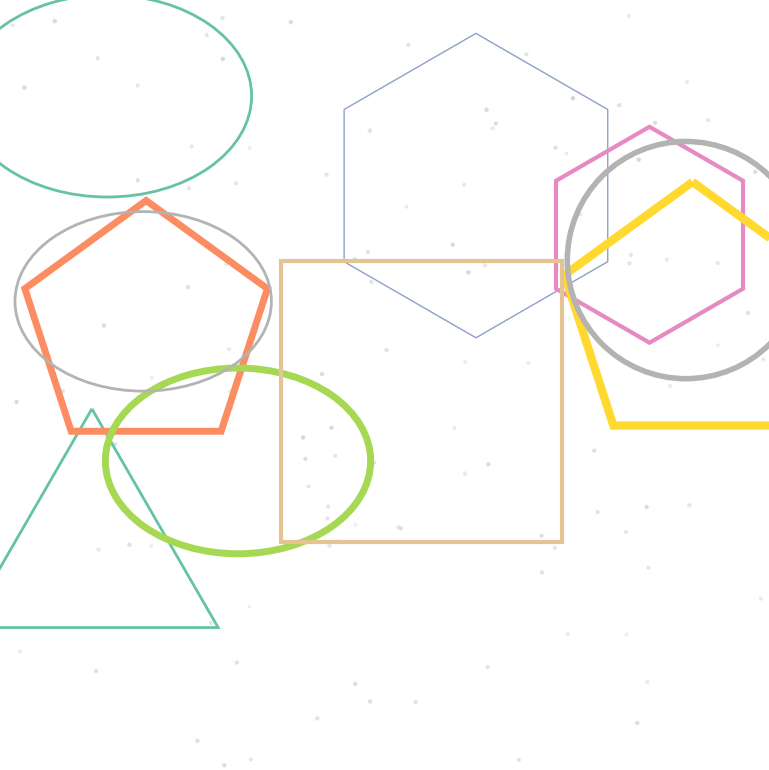[{"shape": "triangle", "thickness": 1, "radius": 0.95, "center": [0.119, 0.28]}, {"shape": "oval", "thickness": 1, "radius": 0.94, "center": [0.139, 0.875]}, {"shape": "pentagon", "thickness": 2.5, "radius": 0.83, "center": [0.19, 0.574]}, {"shape": "hexagon", "thickness": 0.5, "radius": 0.99, "center": [0.618, 0.759]}, {"shape": "hexagon", "thickness": 1.5, "radius": 0.7, "center": [0.844, 0.695]}, {"shape": "oval", "thickness": 2.5, "radius": 0.86, "center": [0.309, 0.401]}, {"shape": "pentagon", "thickness": 3, "radius": 0.87, "center": [0.899, 0.589]}, {"shape": "square", "thickness": 1.5, "radius": 0.91, "center": [0.547, 0.479]}, {"shape": "oval", "thickness": 1, "radius": 0.83, "center": [0.186, 0.609]}, {"shape": "circle", "thickness": 2, "radius": 0.77, "center": [0.891, 0.662]}]